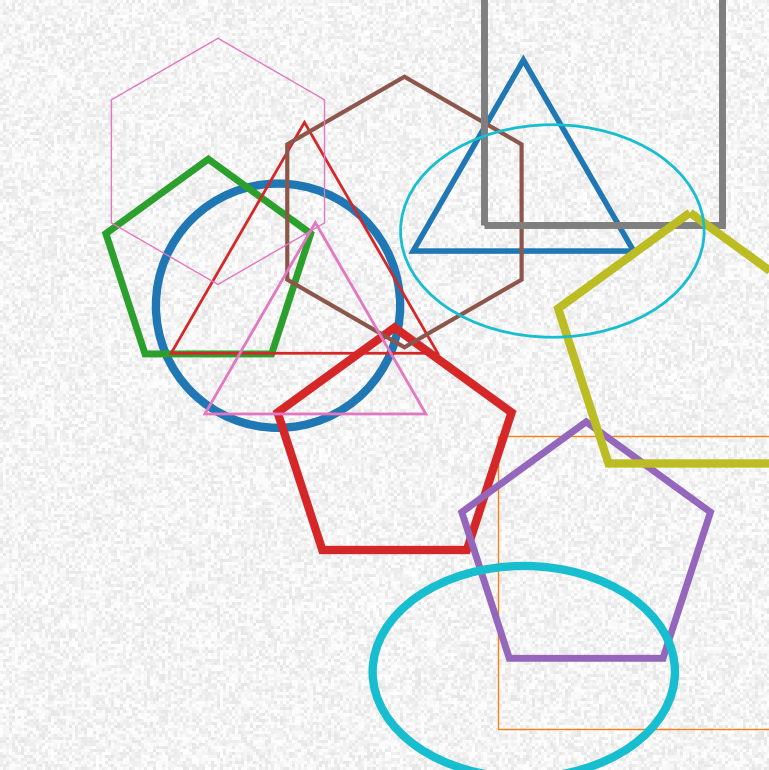[{"shape": "circle", "thickness": 3, "radius": 0.79, "center": [0.361, 0.603]}, {"shape": "triangle", "thickness": 2, "radius": 0.83, "center": [0.68, 0.757]}, {"shape": "square", "thickness": 0.5, "radius": 0.95, "center": [0.836, 0.243]}, {"shape": "pentagon", "thickness": 2.5, "radius": 0.7, "center": [0.271, 0.653]}, {"shape": "pentagon", "thickness": 3, "radius": 0.8, "center": [0.512, 0.415]}, {"shape": "triangle", "thickness": 1, "radius": 1.0, "center": [0.395, 0.641]}, {"shape": "pentagon", "thickness": 2.5, "radius": 0.85, "center": [0.761, 0.282]}, {"shape": "hexagon", "thickness": 1.5, "radius": 0.88, "center": [0.525, 0.725]}, {"shape": "hexagon", "thickness": 0.5, "radius": 0.8, "center": [0.283, 0.79]}, {"shape": "triangle", "thickness": 1, "radius": 0.83, "center": [0.41, 0.545]}, {"shape": "square", "thickness": 2.5, "radius": 0.77, "center": [0.783, 0.862]}, {"shape": "pentagon", "thickness": 3, "radius": 0.9, "center": [0.896, 0.544]}, {"shape": "oval", "thickness": 1, "radius": 0.99, "center": [0.717, 0.7]}, {"shape": "oval", "thickness": 3, "radius": 0.98, "center": [0.68, 0.128]}]